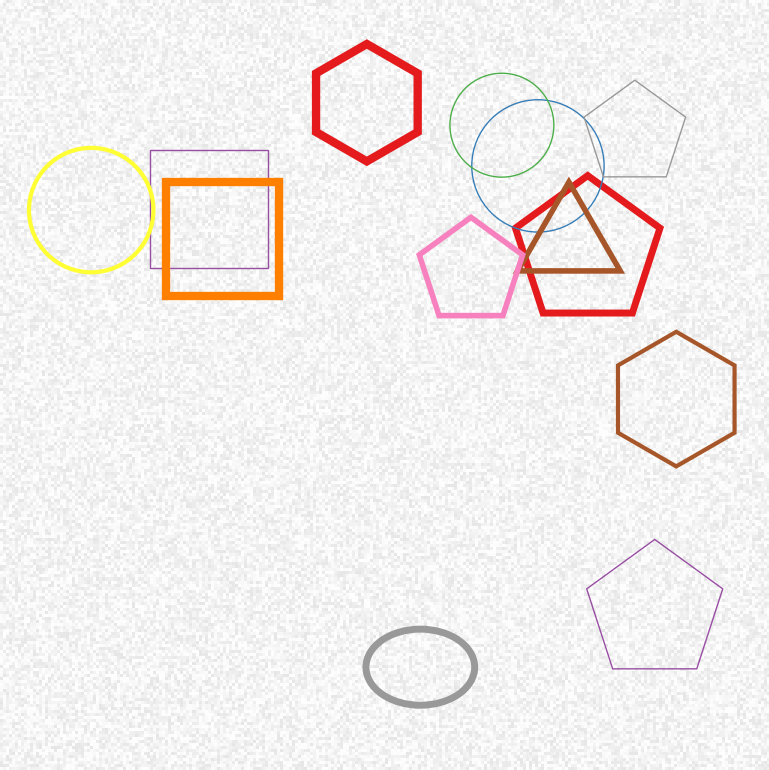[{"shape": "pentagon", "thickness": 2.5, "radius": 0.49, "center": [0.763, 0.673]}, {"shape": "hexagon", "thickness": 3, "radius": 0.38, "center": [0.476, 0.867]}, {"shape": "circle", "thickness": 0.5, "radius": 0.43, "center": [0.699, 0.785]}, {"shape": "circle", "thickness": 0.5, "radius": 0.34, "center": [0.652, 0.837]}, {"shape": "pentagon", "thickness": 0.5, "radius": 0.46, "center": [0.85, 0.207]}, {"shape": "square", "thickness": 0.5, "radius": 0.38, "center": [0.272, 0.729]}, {"shape": "square", "thickness": 3, "radius": 0.37, "center": [0.289, 0.69]}, {"shape": "circle", "thickness": 1.5, "radius": 0.4, "center": [0.118, 0.727]}, {"shape": "triangle", "thickness": 2, "radius": 0.38, "center": [0.739, 0.687]}, {"shape": "hexagon", "thickness": 1.5, "radius": 0.44, "center": [0.878, 0.482]}, {"shape": "pentagon", "thickness": 2, "radius": 0.35, "center": [0.612, 0.647]}, {"shape": "oval", "thickness": 2.5, "radius": 0.35, "center": [0.546, 0.134]}, {"shape": "pentagon", "thickness": 0.5, "radius": 0.35, "center": [0.824, 0.826]}]